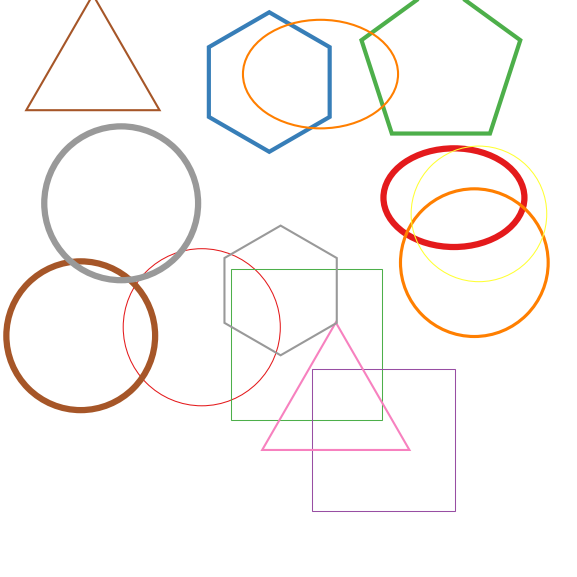[{"shape": "circle", "thickness": 0.5, "radius": 0.68, "center": [0.349, 0.432]}, {"shape": "oval", "thickness": 3, "radius": 0.61, "center": [0.786, 0.657]}, {"shape": "hexagon", "thickness": 2, "radius": 0.6, "center": [0.466, 0.857]}, {"shape": "square", "thickness": 0.5, "radius": 0.65, "center": [0.53, 0.403]}, {"shape": "pentagon", "thickness": 2, "radius": 0.72, "center": [0.763, 0.885]}, {"shape": "square", "thickness": 0.5, "radius": 0.62, "center": [0.664, 0.238]}, {"shape": "oval", "thickness": 1, "radius": 0.67, "center": [0.555, 0.871]}, {"shape": "circle", "thickness": 1.5, "radius": 0.64, "center": [0.821, 0.544]}, {"shape": "circle", "thickness": 0.5, "radius": 0.59, "center": [0.829, 0.629]}, {"shape": "circle", "thickness": 3, "radius": 0.64, "center": [0.14, 0.418]}, {"shape": "triangle", "thickness": 1, "radius": 0.67, "center": [0.161, 0.875]}, {"shape": "triangle", "thickness": 1, "radius": 0.74, "center": [0.581, 0.294]}, {"shape": "circle", "thickness": 3, "radius": 0.67, "center": [0.21, 0.647]}, {"shape": "hexagon", "thickness": 1, "radius": 0.56, "center": [0.486, 0.496]}]